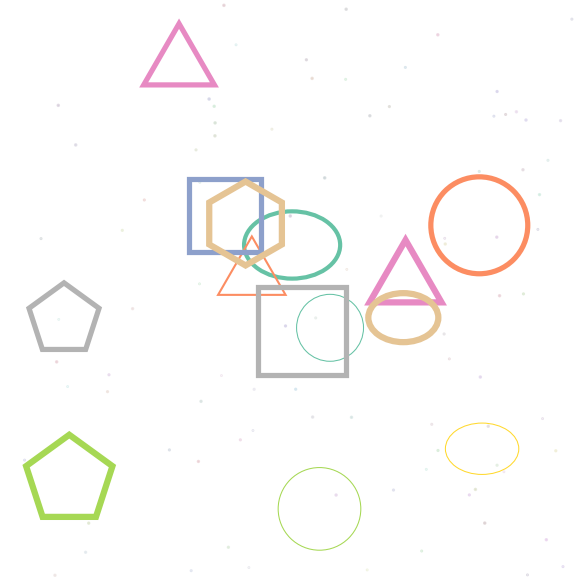[{"shape": "circle", "thickness": 0.5, "radius": 0.29, "center": [0.572, 0.432]}, {"shape": "oval", "thickness": 2, "radius": 0.42, "center": [0.506, 0.575]}, {"shape": "circle", "thickness": 2.5, "radius": 0.42, "center": [0.83, 0.609]}, {"shape": "triangle", "thickness": 1, "radius": 0.34, "center": [0.436, 0.522]}, {"shape": "square", "thickness": 2.5, "radius": 0.31, "center": [0.39, 0.626]}, {"shape": "triangle", "thickness": 2.5, "radius": 0.35, "center": [0.31, 0.887]}, {"shape": "triangle", "thickness": 3, "radius": 0.36, "center": [0.702, 0.512]}, {"shape": "circle", "thickness": 0.5, "radius": 0.36, "center": [0.553, 0.118]}, {"shape": "pentagon", "thickness": 3, "radius": 0.39, "center": [0.12, 0.168]}, {"shape": "oval", "thickness": 0.5, "radius": 0.32, "center": [0.835, 0.222]}, {"shape": "hexagon", "thickness": 3, "radius": 0.36, "center": [0.425, 0.612]}, {"shape": "oval", "thickness": 3, "radius": 0.3, "center": [0.698, 0.449]}, {"shape": "pentagon", "thickness": 2.5, "radius": 0.32, "center": [0.111, 0.446]}, {"shape": "square", "thickness": 2.5, "radius": 0.38, "center": [0.522, 0.427]}]